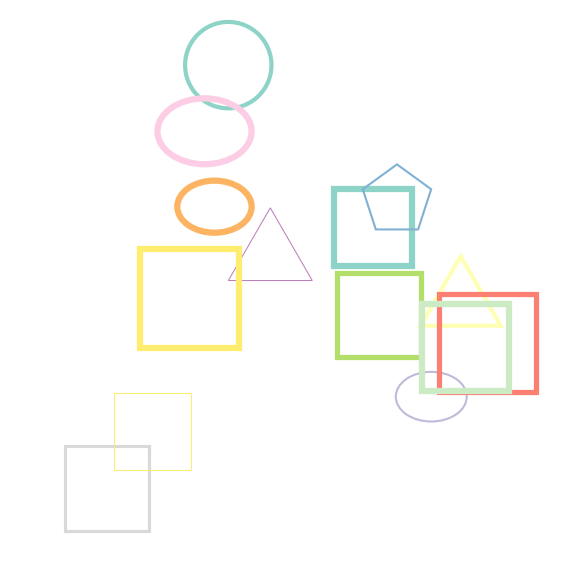[{"shape": "square", "thickness": 3, "radius": 0.34, "center": [0.646, 0.605]}, {"shape": "circle", "thickness": 2, "radius": 0.37, "center": [0.395, 0.886]}, {"shape": "triangle", "thickness": 2, "radius": 0.4, "center": [0.798, 0.475]}, {"shape": "oval", "thickness": 1, "radius": 0.31, "center": [0.747, 0.312]}, {"shape": "square", "thickness": 2.5, "radius": 0.42, "center": [0.844, 0.405]}, {"shape": "pentagon", "thickness": 1, "radius": 0.31, "center": [0.687, 0.652]}, {"shape": "oval", "thickness": 3, "radius": 0.32, "center": [0.371, 0.641]}, {"shape": "square", "thickness": 2.5, "radius": 0.37, "center": [0.656, 0.454]}, {"shape": "oval", "thickness": 3, "radius": 0.41, "center": [0.354, 0.772]}, {"shape": "square", "thickness": 1.5, "radius": 0.37, "center": [0.185, 0.153]}, {"shape": "triangle", "thickness": 0.5, "radius": 0.42, "center": [0.468, 0.555]}, {"shape": "square", "thickness": 3, "radius": 0.37, "center": [0.806, 0.398]}, {"shape": "square", "thickness": 3, "radius": 0.43, "center": [0.329, 0.483]}, {"shape": "square", "thickness": 0.5, "radius": 0.34, "center": [0.264, 0.252]}]